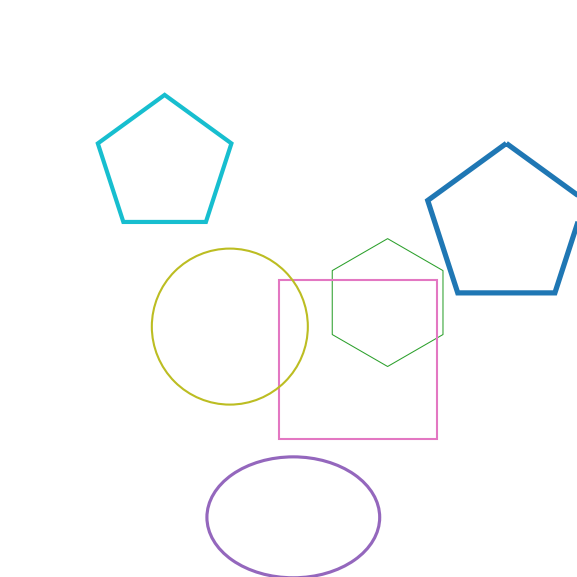[{"shape": "pentagon", "thickness": 2.5, "radius": 0.72, "center": [0.877, 0.608]}, {"shape": "hexagon", "thickness": 0.5, "radius": 0.55, "center": [0.671, 0.475]}, {"shape": "oval", "thickness": 1.5, "radius": 0.75, "center": [0.508, 0.103]}, {"shape": "square", "thickness": 1, "radius": 0.69, "center": [0.62, 0.377]}, {"shape": "circle", "thickness": 1, "radius": 0.68, "center": [0.398, 0.434]}, {"shape": "pentagon", "thickness": 2, "radius": 0.61, "center": [0.285, 0.713]}]